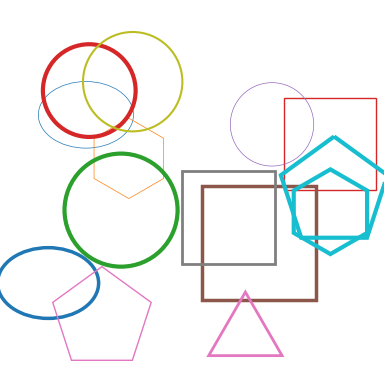[{"shape": "oval", "thickness": 0.5, "radius": 0.62, "center": [0.223, 0.702]}, {"shape": "oval", "thickness": 2.5, "radius": 0.66, "center": [0.125, 0.265]}, {"shape": "hexagon", "thickness": 0.5, "radius": 0.52, "center": [0.335, 0.589]}, {"shape": "circle", "thickness": 3, "radius": 0.73, "center": [0.314, 0.454]}, {"shape": "square", "thickness": 1, "radius": 0.6, "center": [0.858, 0.626]}, {"shape": "circle", "thickness": 3, "radius": 0.6, "center": [0.232, 0.765]}, {"shape": "circle", "thickness": 0.5, "radius": 0.54, "center": [0.707, 0.677]}, {"shape": "square", "thickness": 2.5, "radius": 0.74, "center": [0.673, 0.369]}, {"shape": "triangle", "thickness": 2, "radius": 0.55, "center": [0.637, 0.131]}, {"shape": "pentagon", "thickness": 1, "radius": 0.67, "center": [0.265, 0.173]}, {"shape": "square", "thickness": 2, "radius": 0.61, "center": [0.593, 0.435]}, {"shape": "circle", "thickness": 1.5, "radius": 0.65, "center": [0.345, 0.788]}, {"shape": "pentagon", "thickness": 3, "radius": 0.73, "center": [0.868, 0.5]}, {"shape": "hexagon", "thickness": 3, "radius": 0.55, "center": [0.858, 0.45]}]